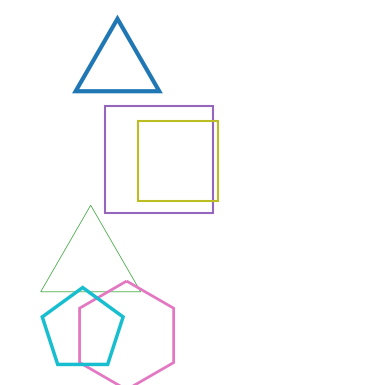[{"shape": "triangle", "thickness": 3, "radius": 0.63, "center": [0.305, 0.826]}, {"shape": "triangle", "thickness": 0.5, "radius": 0.75, "center": [0.236, 0.317]}, {"shape": "square", "thickness": 1.5, "radius": 0.7, "center": [0.412, 0.586]}, {"shape": "hexagon", "thickness": 2, "radius": 0.71, "center": [0.329, 0.129]}, {"shape": "square", "thickness": 1.5, "radius": 0.52, "center": [0.463, 0.582]}, {"shape": "pentagon", "thickness": 2.5, "radius": 0.55, "center": [0.215, 0.143]}]